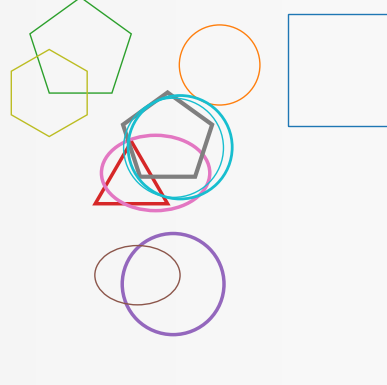[{"shape": "square", "thickness": 1, "radius": 0.73, "center": [0.888, 0.819]}, {"shape": "circle", "thickness": 1, "radius": 0.52, "center": [0.567, 0.831]}, {"shape": "pentagon", "thickness": 1, "radius": 0.69, "center": [0.208, 0.869]}, {"shape": "triangle", "thickness": 2.5, "radius": 0.54, "center": [0.339, 0.525]}, {"shape": "circle", "thickness": 2.5, "radius": 0.66, "center": [0.447, 0.262]}, {"shape": "oval", "thickness": 1, "radius": 0.55, "center": [0.355, 0.285]}, {"shape": "oval", "thickness": 2.5, "radius": 0.7, "center": [0.402, 0.551]}, {"shape": "pentagon", "thickness": 3, "radius": 0.6, "center": [0.432, 0.639]}, {"shape": "hexagon", "thickness": 1, "radius": 0.57, "center": [0.127, 0.758]}, {"shape": "circle", "thickness": 1, "radius": 0.64, "center": [0.448, 0.616]}, {"shape": "circle", "thickness": 2, "radius": 0.67, "center": [0.465, 0.618]}]